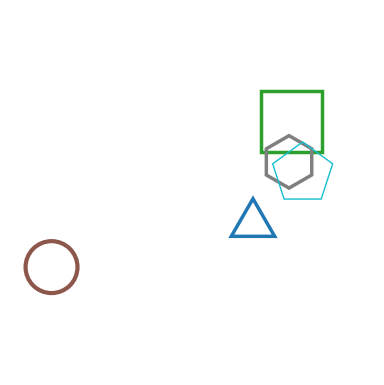[{"shape": "triangle", "thickness": 2.5, "radius": 0.33, "center": [0.657, 0.419]}, {"shape": "square", "thickness": 2.5, "radius": 0.4, "center": [0.757, 0.684]}, {"shape": "circle", "thickness": 3, "radius": 0.34, "center": [0.134, 0.306]}, {"shape": "hexagon", "thickness": 2.5, "radius": 0.34, "center": [0.751, 0.58]}, {"shape": "pentagon", "thickness": 1, "radius": 0.41, "center": [0.786, 0.549]}]